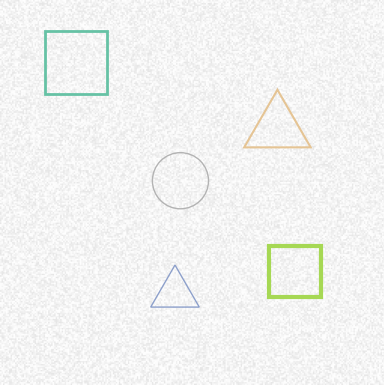[{"shape": "square", "thickness": 2, "radius": 0.41, "center": [0.197, 0.838]}, {"shape": "triangle", "thickness": 1, "radius": 0.36, "center": [0.455, 0.239]}, {"shape": "square", "thickness": 3, "radius": 0.33, "center": [0.766, 0.295]}, {"shape": "triangle", "thickness": 1.5, "radius": 0.5, "center": [0.721, 0.667]}, {"shape": "circle", "thickness": 1, "radius": 0.36, "center": [0.469, 0.531]}]